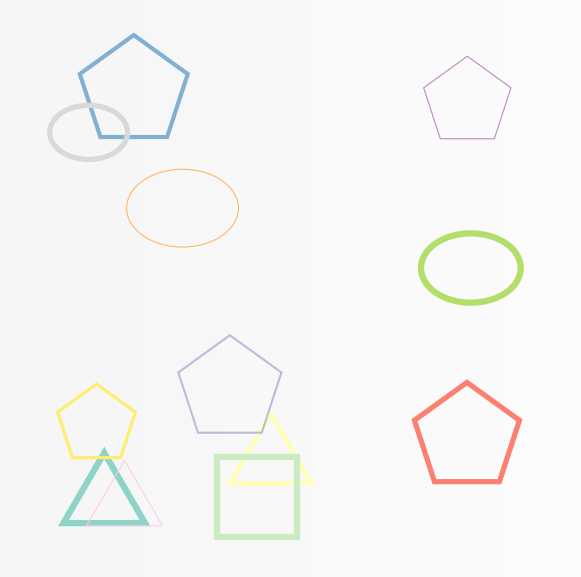[{"shape": "triangle", "thickness": 3, "radius": 0.41, "center": [0.179, 0.134]}, {"shape": "triangle", "thickness": 2, "radius": 0.4, "center": [0.466, 0.202]}, {"shape": "pentagon", "thickness": 1, "radius": 0.47, "center": [0.395, 0.325]}, {"shape": "pentagon", "thickness": 2.5, "radius": 0.48, "center": [0.803, 0.242]}, {"shape": "pentagon", "thickness": 2, "radius": 0.49, "center": [0.23, 0.841]}, {"shape": "oval", "thickness": 0.5, "radius": 0.48, "center": [0.314, 0.639]}, {"shape": "oval", "thickness": 3, "radius": 0.43, "center": [0.81, 0.535]}, {"shape": "triangle", "thickness": 0.5, "radius": 0.38, "center": [0.214, 0.126]}, {"shape": "oval", "thickness": 2.5, "radius": 0.33, "center": [0.152, 0.77]}, {"shape": "pentagon", "thickness": 0.5, "radius": 0.39, "center": [0.804, 0.823]}, {"shape": "square", "thickness": 3, "radius": 0.34, "center": [0.442, 0.138]}, {"shape": "pentagon", "thickness": 1.5, "radius": 0.35, "center": [0.166, 0.264]}]